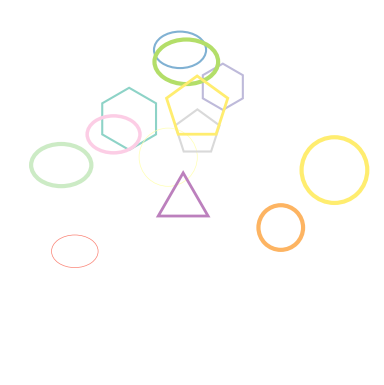[{"shape": "hexagon", "thickness": 1.5, "radius": 0.4, "center": [0.335, 0.691]}, {"shape": "circle", "thickness": 0.5, "radius": 0.38, "center": [0.437, 0.592]}, {"shape": "hexagon", "thickness": 1.5, "radius": 0.3, "center": [0.579, 0.775]}, {"shape": "oval", "thickness": 0.5, "radius": 0.3, "center": [0.194, 0.347]}, {"shape": "oval", "thickness": 1.5, "radius": 0.34, "center": [0.468, 0.871]}, {"shape": "circle", "thickness": 3, "radius": 0.29, "center": [0.729, 0.409]}, {"shape": "oval", "thickness": 3, "radius": 0.41, "center": [0.484, 0.84]}, {"shape": "oval", "thickness": 2.5, "radius": 0.34, "center": [0.295, 0.651]}, {"shape": "pentagon", "thickness": 1.5, "radius": 0.3, "center": [0.513, 0.655]}, {"shape": "triangle", "thickness": 2, "radius": 0.37, "center": [0.476, 0.476]}, {"shape": "oval", "thickness": 3, "radius": 0.39, "center": [0.159, 0.571]}, {"shape": "circle", "thickness": 3, "radius": 0.43, "center": [0.869, 0.558]}, {"shape": "pentagon", "thickness": 2, "radius": 0.42, "center": [0.512, 0.719]}]